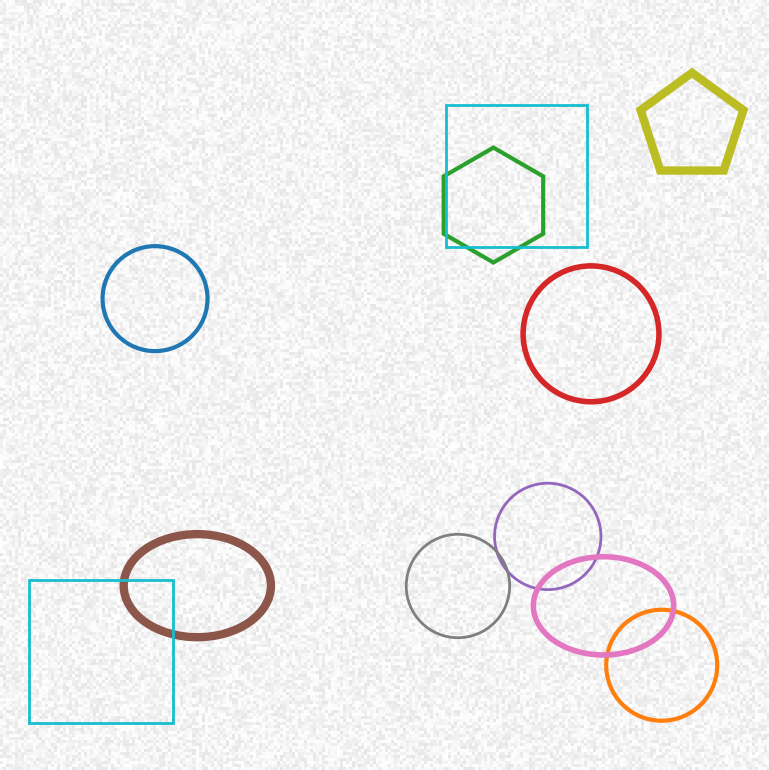[{"shape": "circle", "thickness": 1.5, "radius": 0.34, "center": [0.201, 0.612]}, {"shape": "circle", "thickness": 1.5, "radius": 0.36, "center": [0.859, 0.136]}, {"shape": "hexagon", "thickness": 1.5, "radius": 0.37, "center": [0.641, 0.734]}, {"shape": "circle", "thickness": 2, "radius": 0.44, "center": [0.768, 0.566]}, {"shape": "circle", "thickness": 1, "radius": 0.35, "center": [0.711, 0.303]}, {"shape": "oval", "thickness": 3, "radius": 0.48, "center": [0.256, 0.239]}, {"shape": "oval", "thickness": 2, "radius": 0.46, "center": [0.784, 0.213]}, {"shape": "circle", "thickness": 1, "radius": 0.34, "center": [0.595, 0.239]}, {"shape": "pentagon", "thickness": 3, "radius": 0.35, "center": [0.899, 0.835]}, {"shape": "square", "thickness": 1, "radius": 0.47, "center": [0.131, 0.154]}, {"shape": "square", "thickness": 1, "radius": 0.46, "center": [0.671, 0.772]}]